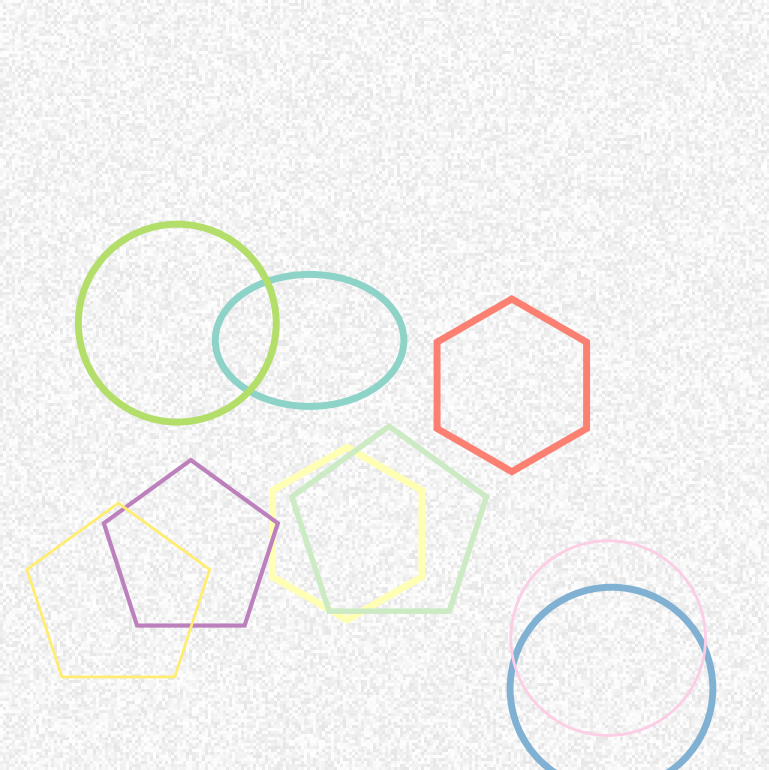[{"shape": "oval", "thickness": 2.5, "radius": 0.61, "center": [0.402, 0.558]}, {"shape": "hexagon", "thickness": 2.5, "radius": 0.56, "center": [0.451, 0.307]}, {"shape": "hexagon", "thickness": 2.5, "radius": 0.56, "center": [0.665, 0.5]}, {"shape": "circle", "thickness": 2.5, "radius": 0.66, "center": [0.794, 0.106]}, {"shape": "circle", "thickness": 2.5, "radius": 0.64, "center": [0.23, 0.58]}, {"shape": "circle", "thickness": 1, "radius": 0.63, "center": [0.79, 0.171]}, {"shape": "pentagon", "thickness": 1.5, "radius": 0.59, "center": [0.248, 0.284]}, {"shape": "pentagon", "thickness": 2, "radius": 0.66, "center": [0.505, 0.314]}, {"shape": "pentagon", "thickness": 1, "radius": 0.62, "center": [0.154, 0.222]}]